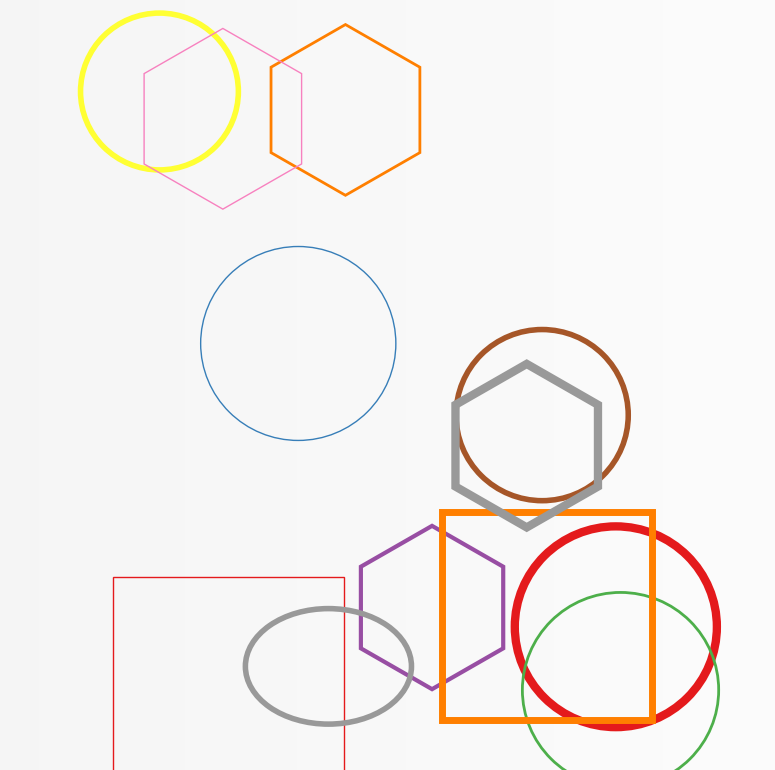[{"shape": "square", "thickness": 0.5, "radius": 0.74, "center": [0.295, 0.102]}, {"shape": "circle", "thickness": 3, "radius": 0.65, "center": [0.795, 0.186]}, {"shape": "circle", "thickness": 0.5, "radius": 0.63, "center": [0.385, 0.554]}, {"shape": "circle", "thickness": 1, "radius": 0.63, "center": [0.801, 0.104]}, {"shape": "hexagon", "thickness": 1.5, "radius": 0.53, "center": [0.557, 0.211]}, {"shape": "hexagon", "thickness": 1, "radius": 0.55, "center": [0.446, 0.857]}, {"shape": "square", "thickness": 2.5, "radius": 0.68, "center": [0.706, 0.2]}, {"shape": "circle", "thickness": 2, "radius": 0.51, "center": [0.206, 0.881]}, {"shape": "circle", "thickness": 2, "radius": 0.56, "center": [0.7, 0.461]}, {"shape": "hexagon", "thickness": 0.5, "radius": 0.59, "center": [0.288, 0.846]}, {"shape": "hexagon", "thickness": 3, "radius": 0.53, "center": [0.68, 0.421]}, {"shape": "oval", "thickness": 2, "radius": 0.54, "center": [0.424, 0.135]}]